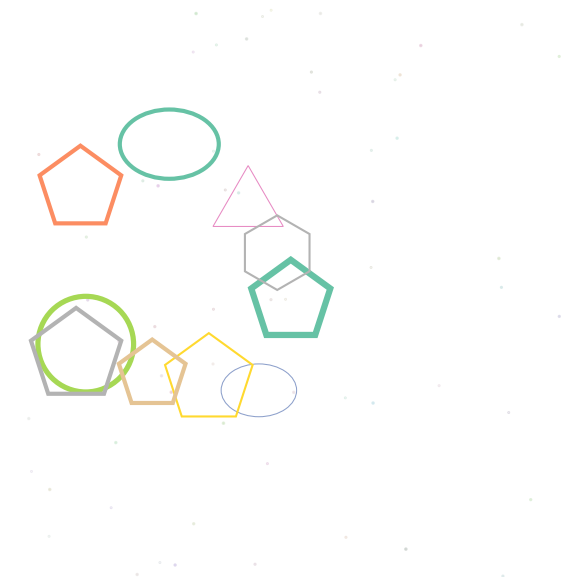[{"shape": "pentagon", "thickness": 3, "radius": 0.36, "center": [0.504, 0.477]}, {"shape": "oval", "thickness": 2, "radius": 0.43, "center": [0.293, 0.75]}, {"shape": "pentagon", "thickness": 2, "radius": 0.37, "center": [0.139, 0.672]}, {"shape": "oval", "thickness": 0.5, "radius": 0.33, "center": [0.448, 0.323]}, {"shape": "triangle", "thickness": 0.5, "radius": 0.35, "center": [0.43, 0.642]}, {"shape": "circle", "thickness": 2.5, "radius": 0.41, "center": [0.149, 0.403]}, {"shape": "pentagon", "thickness": 1, "radius": 0.4, "center": [0.362, 0.343]}, {"shape": "pentagon", "thickness": 2, "radius": 0.3, "center": [0.264, 0.35]}, {"shape": "pentagon", "thickness": 2, "radius": 0.41, "center": [0.132, 0.384]}, {"shape": "hexagon", "thickness": 1, "radius": 0.32, "center": [0.48, 0.562]}]